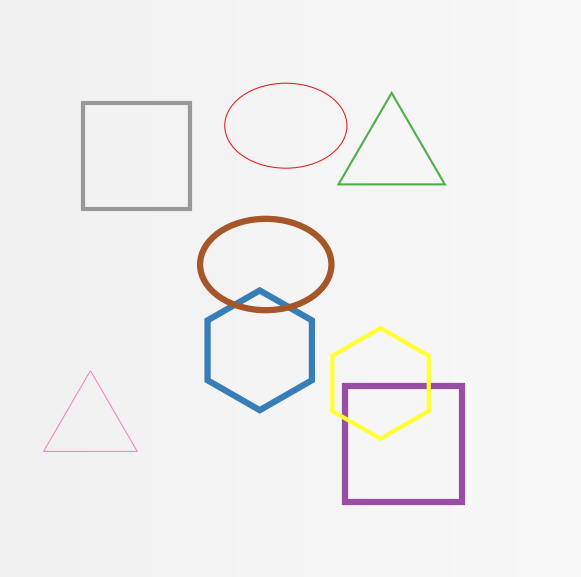[{"shape": "oval", "thickness": 0.5, "radius": 0.53, "center": [0.492, 0.781]}, {"shape": "hexagon", "thickness": 3, "radius": 0.52, "center": [0.447, 0.393]}, {"shape": "triangle", "thickness": 1, "radius": 0.53, "center": [0.674, 0.733]}, {"shape": "square", "thickness": 3, "radius": 0.5, "center": [0.694, 0.23]}, {"shape": "hexagon", "thickness": 2, "radius": 0.48, "center": [0.655, 0.335]}, {"shape": "oval", "thickness": 3, "radius": 0.56, "center": [0.457, 0.541]}, {"shape": "triangle", "thickness": 0.5, "radius": 0.47, "center": [0.156, 0.264]}, {"shape": "square", "thickness": 2, "radius": 0.46, "center": [0.235, 0.729]}]